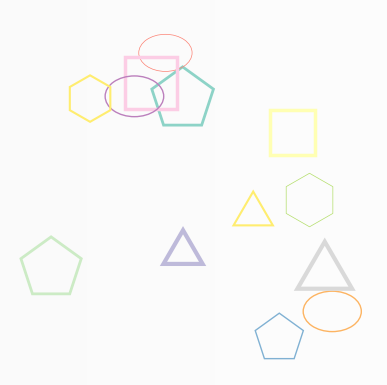[{"shape": "pentagon", "thickness": 2, "radius": 0.42, "center": [0.471, 0.743]}, {"shape": "square", "thickness": 2.5, "radius": 0.29, "center": [0.754, 0.655]}, {"shape": "triangle", "thickness": 3, "radius": 0.29, "center": [0.472, 0.344]}, {"shape": "oval", "thickness": 0.5, "radius": 0.34, "center": [0.427, 0.863]}, {"shape": "pentagon", "thickness": 1, "radius": 0.33, "center": [0.721, 0.121]}, {"shape": "oval", "thickness": 1, "radius": 0.38, "center": [0.857, 0.191]}, {"shape": "hexagon", "thickness": 0.5, "radius": 0.35, "center": [0.799, 0.48]}, {"shape": "square", "thickness": 2.5, "radius": 0.34, "center": [0.389, 0.784]}, {"shape": "triangle", "thickness": 3, "radius": 0.41, "center": [0.838, 0.291]}, {"shape": "oval", "thickness": 1, "radius": 0.38, "center": [0.347, 0.75]}, {"shape": "pentagon", "thickness": 2, "radius": 0.41, "center": [0.132, 0.303]}, {"shape": "hexagon", "thickness": 1.5, "radius": 0.3, "center": [0.232, 0.744]}, {"shape": "triangle", "thickness": 1.5, "radius": 0.29, "center": [0.653, 0.444]}]